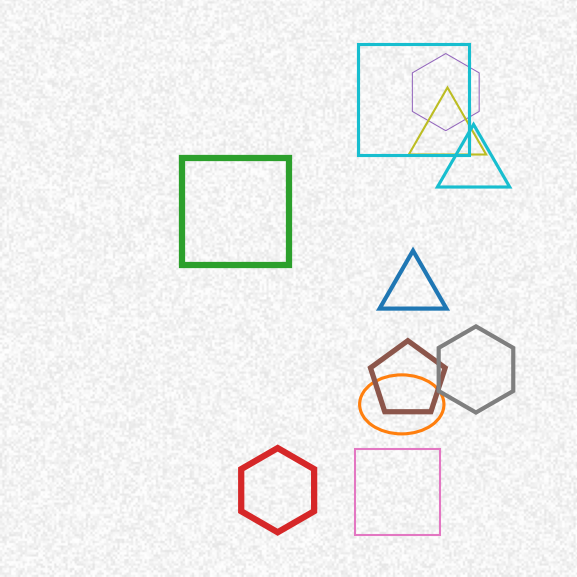[{"shape": "triangle", "thickness": 2, "radius": 0.33, "center": [0.715, 0.498]}, {"shape": "oval", "thickness": 1.5, "radius": 0.36, "center": [0.696, 0.299]}, {"shape": "square", "thickness": 3, "radius": 0.46, "center": [0.408, 0.633]}, {"shape": "hexagon", "thickness": 3, "radius": 0.36, "center": [0.481, 0.15]}, {"shape": "hexagon", "thickness": 0.5, "radius": 0.33, "center": [0.772, 0.84]}, {"shape": "pentagon", "thickness": 2.5, "radius": 0.34, "center": [0.706, 0.341]}, {"shape": "square", "thickness": 1, "radius": 0.37, "center": [0.688, 0.147]}, {"shape": "hexagon", "thickness": 2, "radius": 0.37, "center": [0.824, 0.359]}, {"shape": "triangle", "thickness": 1, "radius": 0.39, "center": [0.775, 0.77]}, {"shape": "square", "thickness": 1.5, "radius": 0.48, "center": [0.716, 0.827]}, {"shape": "triangle", "thickness": 1.5, "radius": 0.36, "center": [0.82, 0.711]}]